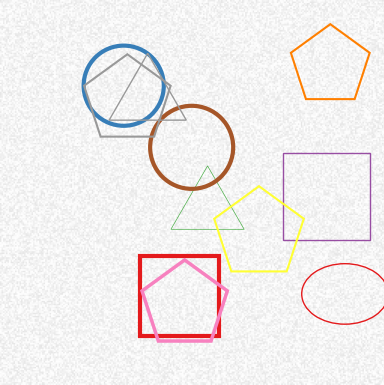[{"shape": "oval", "thickness": 1, "radius": 0.56, "center": [0.896, 0.237]}, {"shape": "square", "thickness": 3, "radius": 0.51, "center": [0.465, 0.231]}, {"shape": "circle", "thickness": 3, "radius": 0.52, "center": [0.321, 0.777]}, {"shape": "triangle", "thickness": 0.5, "radius": 0.55, "center": [0.539, 0.459]}, {"shape": "square", "thickness": 1, "radius": 0.57, "center": [0.847, 0.489]}, {"shape": "pentagon", "thickness": 1.5, "radius": 0.54, "center": [0.858, 0.83]}, {"shape": "pentagon", "thickness": 1.5, "radius": 0.61, "center": [0.673, 0.394]}, {"shape": "circle", "thickness": 3, "radius": 0.54, "center": [0.498, 0.617]}, {"shape": "pentagon", "thickness": 2.5, "radius": 0.58, "center": [0.48, 0.208]}, {"shape": "pentagon", "thickness": 1.5, "radius": 0.59, "center": [0.331, 0.741]}, {"shape": "triangle", "thickness": 1, "radius": 0.58, "center": [0.384, 0.746]}]